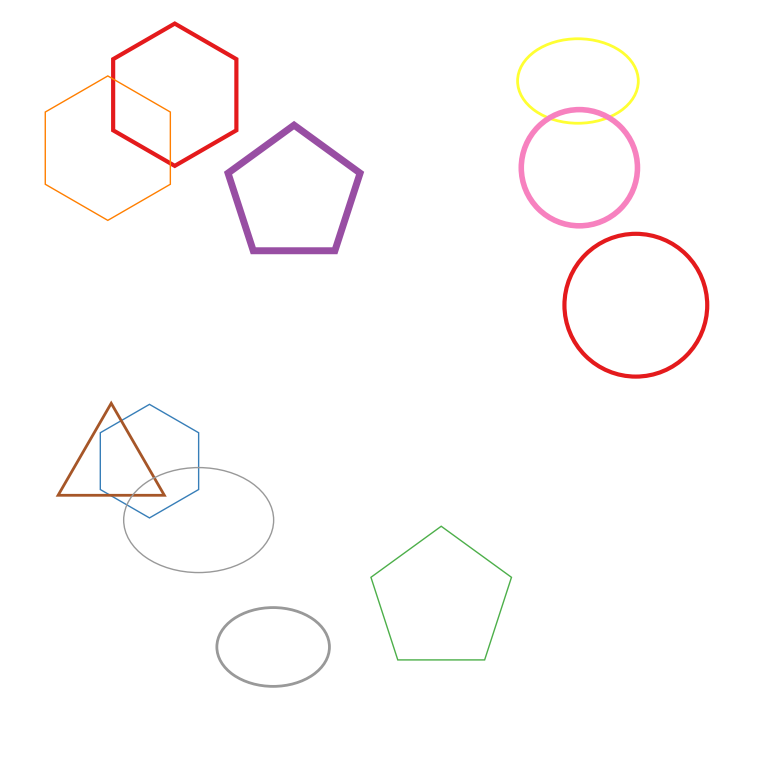[{"shape": "hexagon", "thickness": 1.5, "radius": 0.46, "center": [0.227, 0.877]}, {"shape": "circle", "thickness": 1.5, "radius": 0.46, "center": [0.826, 0.604]}, {"shape": "hexagon", "thickness": 0.5, "radius": 0.37, "center": [0.194, 0.401]}, {"shape": "pentagon", "thickness": 0.5, "radius": 0.48, "center": [0.573, 0.221]}, {"shape": "pentagon", "thickness": 2.5, "radius": 0.45, "center": [0.382, 0.747]}, {"shape": "hexagon", "thickness": 0.5, "radius": 0.47, "center": [0.14, 0.808]}, {"shape": "oval", "thickness": 1, "radius": 0.39, "center": [0.751, 0.895]}, {"shape": "triangle", "thickness": 1, "radius": 0.4, "center": [0.144, 0.397]}, {"shape": "circle", "thickness": 2, "radius": 0.38, "center": [0.752, 0.782]}, {"shape": "oval", "thickness": 0.5, "radius": 0.49, "center": [0.258, 0.325]}, {"shape": "oval", "thickness": 1, "radius": 0.37, "center": [0.355, 0.16]}]